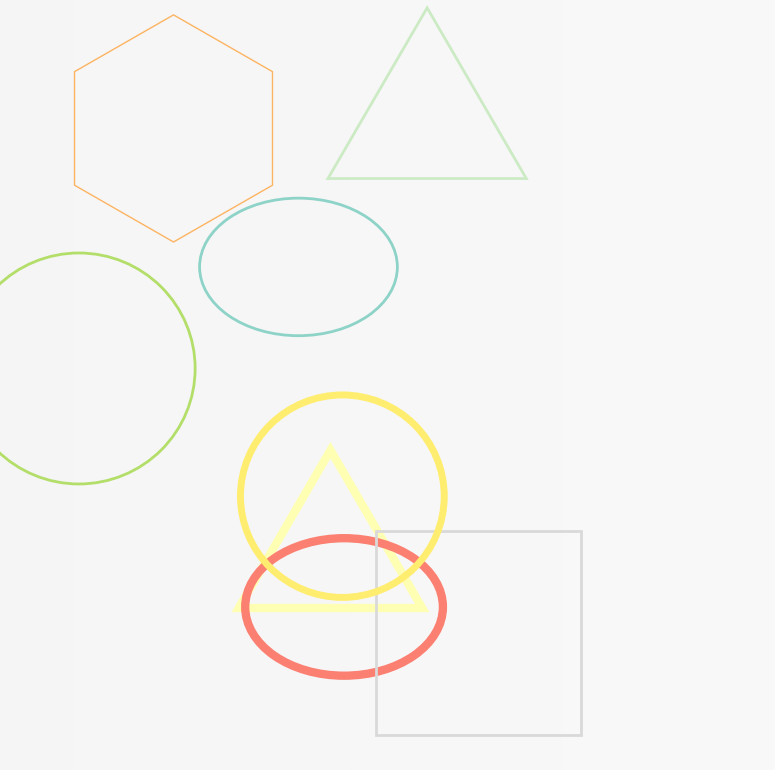[{"shape": "oval", "thickness": 1, "radius": 0.64, "center": [0.385, 0.653]}, {"shape": "triangle", "thickness": 3, "radius": 0.68, "center": [0.426, 0.279]}, {"shape": "oval", "thickness": 3, "radius": 0.64, "center": [0.444, 0.212]}, {"shape": "hexagon", "thickness": 0.5, "radius": 0.74, "center": [0.224, 0.833]}, {"shape": "circle", "thickness": 1, "radius": 0.75, "center": [0.102, 0.521]}, {"shape": "square", "thickness": 1, "radius": 0.66, "center": [0.618, 0.178]}, {"shape": "triangle", "thickness": 1, "radius": 0.74, "center": [0.551, 0.842]}, {"shape": "circle", "thickness": 2.5, "radius": 0.66, "center": [0.442, 0.356]}]